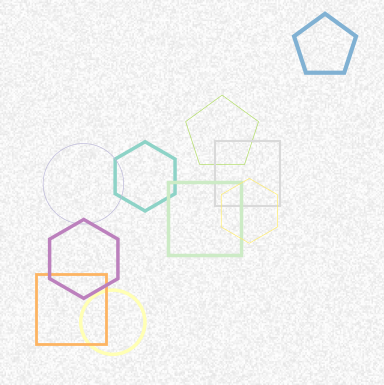[{"shape": "hexagon", "thickness": 2.5, "radius": 0.45, "center": [0.377, 0.542]}, {"shape": "circle", "thickness": 2.5, "radius": 0.42, "center": [0.293, 0.163]}, {"shape": "circle", "thickness": 0.5, "radius": 0.52, "center": [0.217, 0.523]}, {"shape": "pentagon", "thickness": 3, "radius": 0.42, "center": [0.844, 0.88]}, {"shape": "square", "thickness": 2, "radius": 0.45, "center": [0.184, 0.198]}, {"shape": "pentagon", "thickness": 0.5, "radius": 0.5, "center": [0.577, 0.653]}, {"shape": "square", "thickness": 1.5, "radius": 0.42, "center": [0.643, 0.549]}, {"shape": "hexagon", "thickness": 2.5, "radius": 0.51, "center": [0.218, 0.328]}, {"shape": "square", "thickness": 2.5, "radius": 0.47, "center": [0.532, 0.433]}, {"shape": "hexagon", "thickness": 0.5, "radius": 0.42, "center": [0.648, 0.452]}]